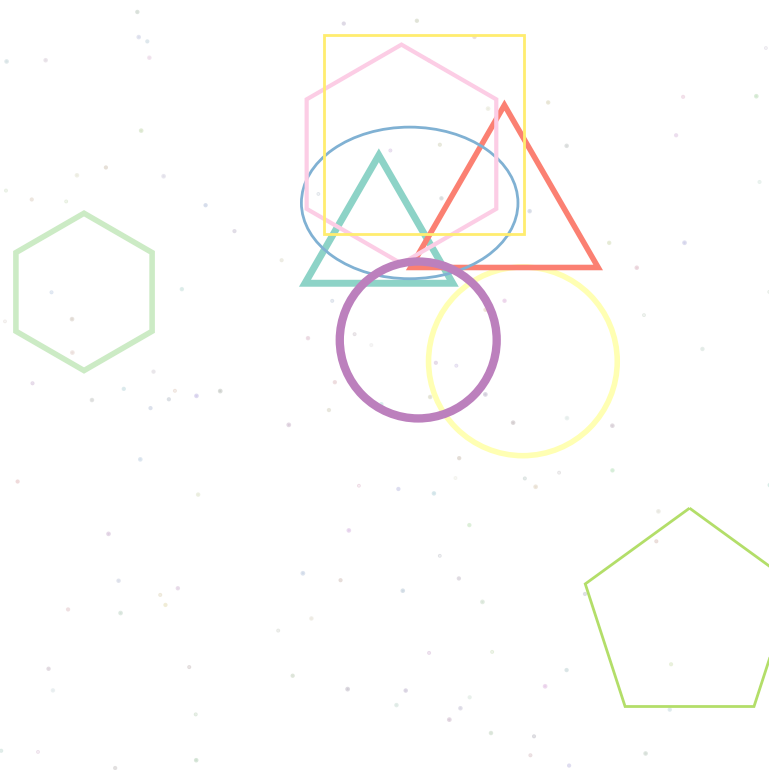[{"shape": "triangle", "thickness": 2.5, "radius": 0.55, "center": [0.492, 0.688]}, {"shape": "circle", "thickness": 2, "radius": 0.61, "center": [0.679, 0.531]}, {"shape": "triangle", "thickness": 2, "radius": 0.7, "center": [0.655, 0.723]}, {"shape": "oval", "thickness": 1, "radius": 0.7, "center": [0.532, 0.736]}, {"shape": "pentagon", "thickness": 1, "radius": 0.71, "center": [0.896, 0.198]}, {"shape": "hexagon", "thickness": 1.5, "radius": 0.71, "center": [0.521, 0.8]}, {"shape": "circle", "thickness": 3, "radius": 0.51, "center": [0.543, 0.558]}, {"shape": "hexagon", "thickness": 2, "radius": 0.51, "center": [0.109, 0.621]}, {"shape": "square", "thickness": 1, "radius": 0.65, "center": [0.551, 0.825]}]